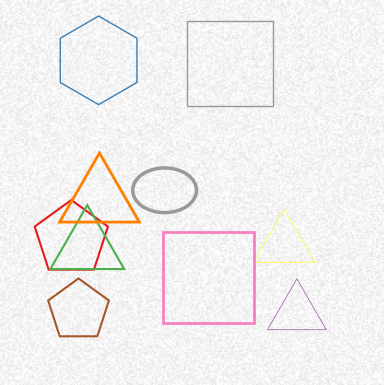[{"shape": "pentagon", "thickness": 1.5, "radius": 0.5, "center": [0.185, 0.381]}, {"shape": "hexagon", "thickness": 1, "radius": 0.58, "center": [0.256, 0.843]}, {"shape": "triangle", "thickness": 1.5, "radius": 0.55, "center": [0.227, 0.357]}, {"shape": "triangle", "thickness": 0.5, "radius": 0.44, "center": [0.771, 0.188]}, {"shape": "triangle", "thickness": 2, "radius": 0.6, "center": [0.258, 0.483]}, {"shape": "triangle", "thickness": 0.5, "radius": 0.46, "center": [0.739, 0.365]}, {"shape": "pentagon", "thickness": 1.5, "radius": 0.42, "center": [0.204, 0.194]}, {"shape": "square", "thickness": 2, "radius": 0.59, "center": [0.541, 0.278]}, {"shape": "oval", "thickness": 2.5, "radius": 0.41, "center": [0.428, 0.506]}, {"shape": "square", "thickness": 1, "radius": 0.55, "center": [0.597, 0.835]}]